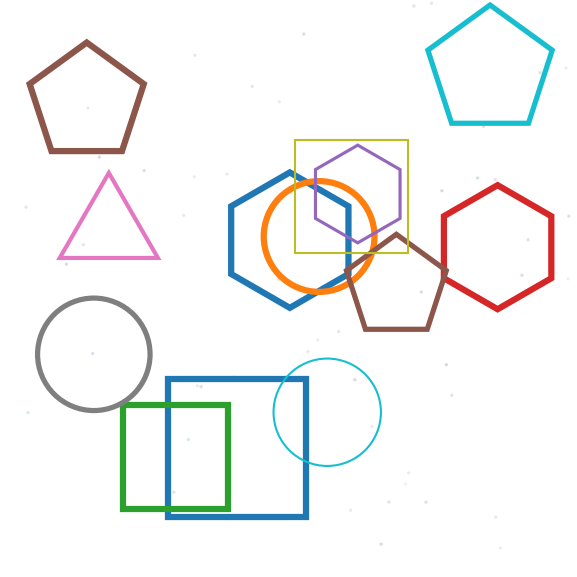[{"shape": "hexagon", "thickness": 3, "radius": 0.59, "center": [0.502, 0.583]}, {"shape": "square", "thickness": 3, "radius": 0.6, "center": [0.41, 0.223]}, {"shape": "circle", "thickness": 3, "radius": 0.48, "center": [0.553, 0.59]}, {"shape": "square", "thickness": 3, "radius": 0.45, "center": [0.304, 0.208]}, {"shape": "hexagon", "thickness": 3, "radius": 0.54, "center": [0.862, 0.571]}, {"shape": "hexagon", "thickness": 1.5, "radius": 0.42, "center": [0.619, 0.663]}, {"shape": "pentagon", "thickness": 3, "radius": 0.52, "center": [0.15, 0.822]}, {"shape": "pentagon", "thickness": 2.5, "radius": 0.45, "center": [0.686, 0.502]}, {"shape": "triangle", "thickness": 2, "radius": 0.49, "center": [0.188, 0.602]}, {"shape": "circle", "thickness": 2.5, "radius": 0.49, "center": [0.162, 0.386]}, {"shape": "square", "thickness": 1, "radius": 0.49, "center": [0.609, 0.659]}, {"shape": "circle", "thickness": 1, "radius": 0.46, "center": [0.567, 0.285]}, {"shape": "pentagon", "thickness": 2.5, "radius": 0.57, "center": [0.849, 0.877]}]